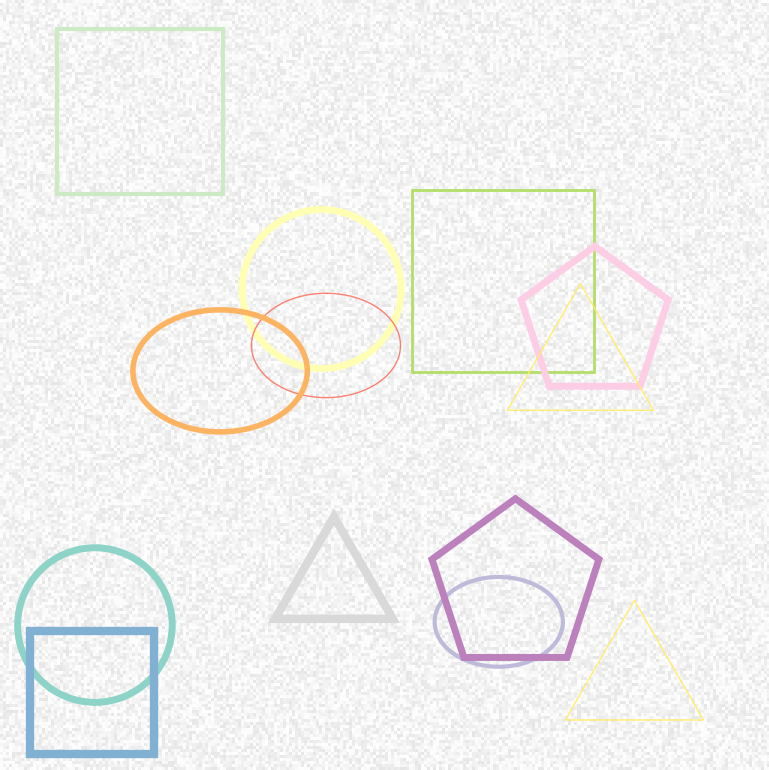[{"shape": "circle", "thickness": 2.5, "radius": 0.5, "center": [0.123, 0.188]}, {"shape": "circle", "thickness": 2.5, "radius": 0.52, "center": [0.418, 0.625]}, {"shape": "oval", "thickness": 1.5, "radius": 0.42, "center": [0.648, 0.192]}, {"shape": "oval", "thickness": 0.5, "radius": 0.48, "center": [0.423, 0.551]}, {"shape": "square", "thickness": 3, "radius": 0.4, "center": [0.119, 0.101]}, {"shape": "oval", "thickness": 2, "radius": 0.57, "center": [0.286, 0.518]}, {"shape": "square", "thickness": 1, "radius": 0.59, "center": [0.653, 0.635]}, {"shape": "pentagon", "thickness": 2.5, "radius": 0.5, "center": [0.772, 0.58]}, {"shape": "triangle", "thickness": 3, "radius": 0.44, "center": [0.434, 0.24]}, {"shape": "pentagon", "thickness": 2.5, "radius": 0.57, "center": [0.669, 0.238]}, {"shape": "square", "thickness": 1.5, "radius": 0.54, "center": [0.181, 0.855]}, {"shape": "triangle", "thickness": 0.5, "radius": 0.52, "center": [0.824, 0.117]}, {"shape": "triangle", "thickness": 0.5, "radius": 0.55, "center": [0.754, 0.522]}]